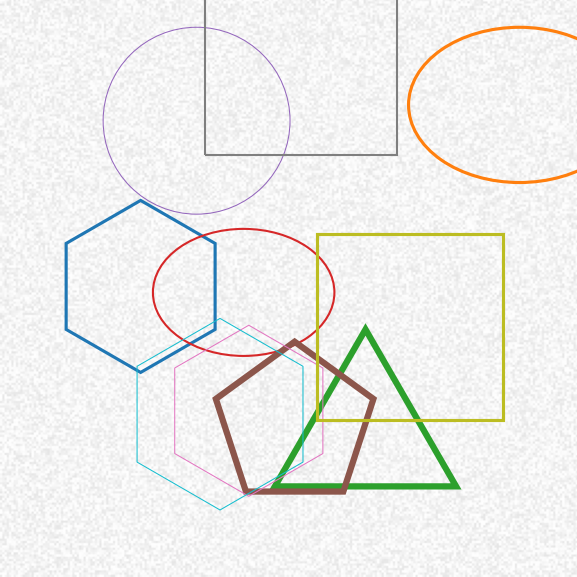[{"shape": "hexagon", "thickness": 1.5, "radius": 0.74, "center": [0.244, 0.503]}, {"shape": "oval", "thickness": 1.5, "radius": 0.96, "center": [0.899, 0.817]}, {"shape": "triangle", "thickness": 3, "radius": 0.91, "center": [0.633, 0.248]}, {"shape": "oval", "thickness": 1, "radius": 0.79, "center": [0.422, 0.493]}, {"shape": "circle", "thickness": 0.5, "radius": 0.81, "center": [0.34, 0.79]}, {"shape": "pentagon", "thickness": 3, "radius": 0.72, "center": [0.51, 0.264]}, {"shape": "hexagon", "thickness": 0.5, "radius": 0.74, "center": [0.431, 0.288]}, {"shape": "square", "thickness": 1, "radius": 0.83, "center": [0.521, 0.897]}, {"shape": "square", "thickness": 1.5, "radius": 0.81, "center": [0.711, 0.433]}, {"shape": "hexagon", "thickness": 0.5, "radius": 0.83, "center": [0.381, 0.282]}]